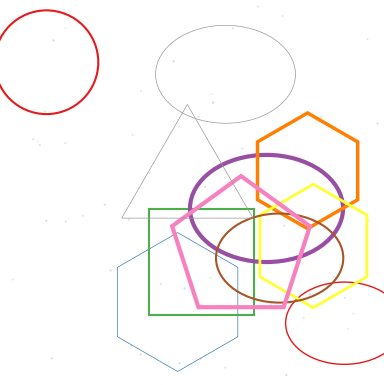[{"shape": "circle", "thickness": 1.5, "radius": 0.67, "center": [0.121, 0.838]}, {"shape": "oval", "thickness": 1, "radius": 0.76, "center": [0.894, 0.16]}, {"shape": "hexagon", "thickness": 0.5, "radius": 0.9, "center": [0.461, 0.215]}, {"shape": "square", "thickness": 1.5, "radius": 0.69, "center": [0.523, 0.32]}, {"shape": "oval", "thickness": 3, "radius": 0.99, "center": [0.692, 0.459]}, {"shape": "hexagon", "thickness": 2.5, "radius": 0.75, "center": [0.799, 0.556]}, {"shape": "hexagon", "thickness": 2, "radius": 0.8, "center": [0.814, 0.361]}, {"shape": "oval", "thickness": 1.5, "radius": 0.83, "center": [0.726, 0.33]}, {"shape": "pentagon", "thickness": 3, "radius": 0.94, "center": [0.626, 0.354]}, {"shape": "oval", "thickness": 0.5, "radius": 0.91, "center": [0.586, 0.807]}, {"shape": "triangle", "thickness": 0.5, "radius": 0.98, "center": [0.487, 0.532]}]